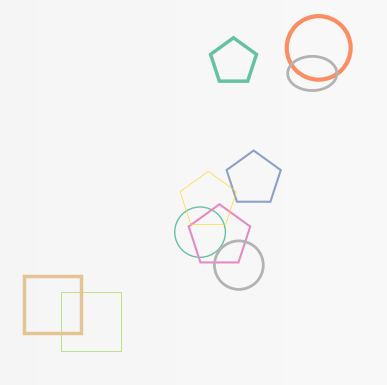[{"shape": "pentagon", "thickness": 2.5, "radius": 0.31, "center": [0.603, 0.84]}, {"shape": "circle", "thickness": 1, "radius": 0.33, "center": [0.516, 0.397]}, {"shape": "circle", "thickness": 3, "radius": 0.41, "center": [0.822, 0.876]}, {"shape": "pentagon", "thickness": 1.5, "radius": 0.37, "center": [0.655, 0.535]}, {"shape": "pentagon", "thickness": 1.5, "radius": 0.42, "center": [0.566, 0.386]}, {"shape": "square", "thickness": 0.5, "radius": 0.38, "center": [0.235, 0.164]}, {"shape": "pentagon", "thickness": 0.5, "radius": 0.38, "center": [0.537, 0.478]}, {"shape": "square", "thickness": 2.5, "radius": 0.37, "center": [0.136, 0.209]}, {"shape": "oval", "thickness": 2, "radius": 0.32, "center": [0.806, 0.809]}, {"shape": "circle", "thickness": 2, "radius": 0.31, "center": [0.616, 0.311]}]